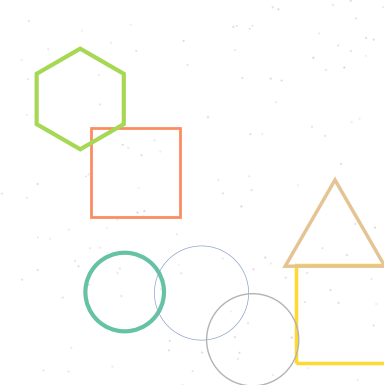[{"shape": "circle", "thickness": 3, "radius": 0.51, "center": [0.324, 0.241]}, {"shape": "square", "thickness": 2, "radius": 0.58, "center": [0.353, 0.552]}, {"shape": "circle", "thickness": 0.5, "radius": 0.61, "center": [0.523, 0.239]}, {"shape": "hexagon", "thickness": 3, "radius": 0.65, "center": [0.208, 0.743]}, {"shape": "square", "thickness": 2.5, "radius": 0.64, "center": [0.895, 0.184]}, {"shape": "triangle", "thickness": 2.5, "radius": 0.75, "center": [0.87, 0.383]}, {"shape": "circle", "thickness": 1, "radius": 0.6, "center": [0.656, 0.117]}]